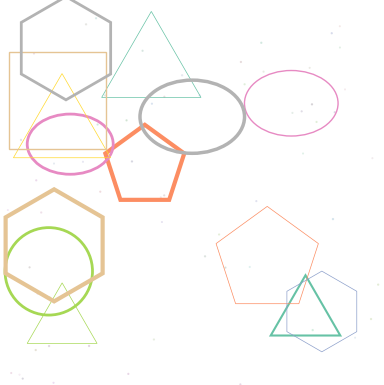[{"shape": "triangle", "thickness": 1.5, "radius": 0.52, "center": [0.794, 0.181]}, {"shape": "triangle", "thickness": 0.5, "radius": 0.74, "center": [0.393, 0.821]}, {"shape": "pentagon", "thickness": 3, "radius": 0.54, "center": [0.376, 0.568]}, {"shape": "pentagon", "thickness": 0.5, "radius": 0.7, "center": [0.694, 0.324]}, {"shape": "hexagon", "thickness": 0.5, "radius": 0.52, "center": [0.836, 0.191]}, {"shape": "oval", "thickness": 2, "radius": 0.56, "center": [0.182, 0.626]}, {"shape": "oval", "thickness": 1, "radius": 0.61, "center": [0.757, 0.732]}, {"shape": "triangle", "thickness": 0.5, "radius": 0.52, "center": [0.161, 0.16]}, {"shape": "circle", "thickness": 2, "radius": 0.57, "center": [0.127, 0.295]}, {"shape": "triangle", "thickness": 0.5, "radius": 0.73, "center": [0.161, 0.663]}, {"shape": "square", "thickness": 1, "radius": 0.63, "center": [0.149, 0.738]}, {"shape": "hexagon", "thickness": 3, "radius": 0.73, "center": [0.141, 0.363]}, {"shape": "oval", "thickness": 2.5, "radius": 0.68, "center": [0.499, 0.697]}, {"shape": "hexagon", "thickness": 2, "radius": 0.67, "center": [0.171, 0.875]}]